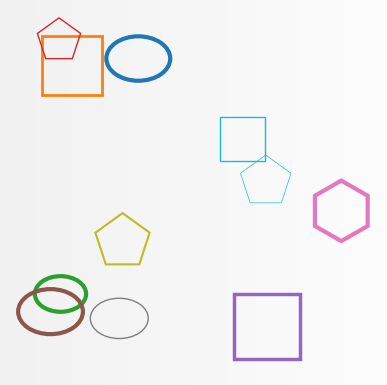[{"shape": "oval", "thickness": 3, "radius": 0.41, "center": [0.357, 0.848]}, {"shape": "square", "thickness": 2, "radius": 0.39, "center": [0.186, 0.83]}, {"shape": "oval", "thickness": 3, "radius": 0.33, "center": [0.156, 0.236]}, {"shape": "pentagon", "thickness": 1, "radius": 0.29, "center": [0.152, 0.895]}, {"shape": "square", "thickness": 2.5, "radius": 0.43, "center": [0.69, 0.152]}, {"shape": "oval", "thickness": 3, "radius": 0.42, "center": [0.13, 0.191]}, {"shape": "hexagon", "thickness": 3, "radius": 0.39, "center": [0.881, 0.452]}, {"shape": "oval", "thickness": 1, "radius": 0.37, "center": [0.308, 0.173]}, {"shape": "pentagon", "thickness": 1.5, "radius": 0.37, "center": [0.316, 0.373]}, {"shape": "square", "thickness": 1, "radius": 0.29, "center": [0.627, 0.639]}, {"shape": "pentagon", "thickness": 0.5, "radius": 0.34, "center": [0.686, 0.529]}]